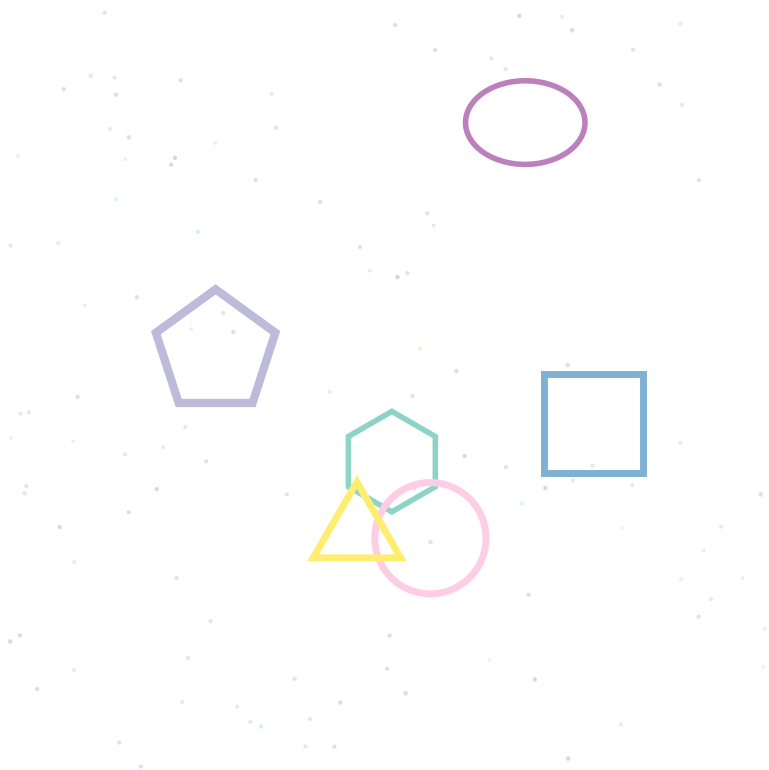[{"shape": "hexagon", "thickness": 2, "radius": 0.33, "center": [0.509, 0.401]}, {"shape": "pentagon", "thickness": 3, "radius": 0.41, "center": [0.28, 0.543]}, {"shape": "square", "thickness": 2.5, "radius": 0.32, "center": [0.771, 0.45]}, {"shape": "circle", "thickness": 2.5, "radius": 0.36, "center": [0.559, 0.301]}, {"shape": "oval", "thickness": 2, "radius": 0.39, "center": [0.682, 0.841]}, {"shape": "triangle", "thickness": 2.5, "radius": 0.33, "center": [0.463, 0.308]}]